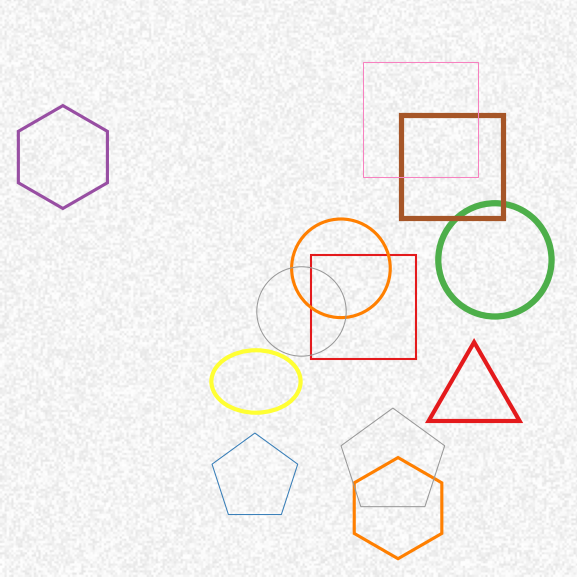[{"shape": "square", "thickness": 1, "radius": 0.45, "center": [0.63, 0.468]}, {"shape": "triangle", "thickness": 2, "radius": 0.46, "center": [0.821, 0.316]}, {"shape": "pentagon", "thickness": 0.5, "radius": 0.39, "center": [0.441, 0.171]}, {"shape": "circle", "thickness": 3, "radius": 0.49, "center": [0.857, 0.549]}, {"shape": "hexagon", "thickness": 1.5, "radius": 0.45, "center": [0.109, 0.727]}, {"shape": "circle", "thickness": 1.5, "radius": 0.43, "center": [0.59, 0.535]}, {"shape": "hexagon", "thickness": 1.5, "radius": 0.44, "center": [0.689, 0.119]}, {"shape": "oval", "thickness": 2, "radius": 0.39, "center": [0.443, 0.339]}, {"shape": "square", "thickness": 2.5, "radius": 0.44, "center": [0.782, 0.711]}, {"shape": "square", "thickness": 0.5, "radius": 0.5, "center": [0.728, 0.792]}, {"shape": "circle", "thickness": 0.5, "radius": 0.39, "center": [0.522, 0.46]}, {"shape": "pentagon", "thickness": 0.5, "radius": 0.47, "center": [0.68, 0.198]}]